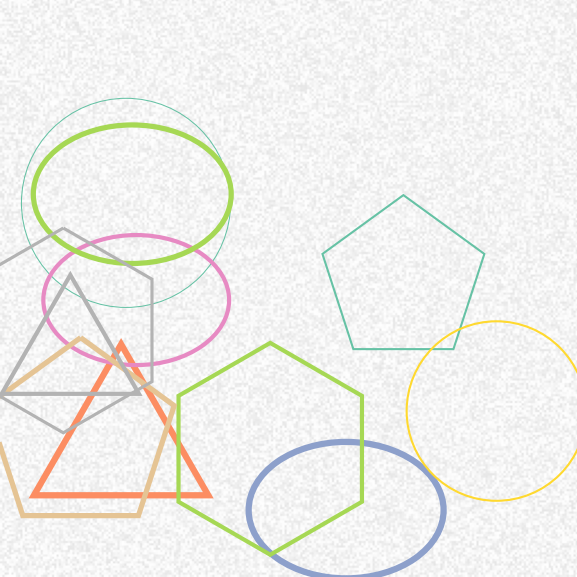[{"shape": "pentagon", "thickness": 1, "radius": 0.74, "center": [0.699, 0.514]}, {"shape": "circle", "thickness": 0.5, "radius": 0.91, "center": [0.218, 0.648]}, {"shape": "triangle", "thickness": 3, "radius": 0.87, "center": [0.21, 0.229]}, {"shape": "oval", "thickness": 3, "radius": 0.84, "center": [0.599, 0.116]}, {"shape": "oval", "thickness": 2, "radius": 0.8, "center": [0.236, 0.48]}, {"shape": "oval", "thickness": 2.5, "radius": 0.86, "center": [0.229, 0.663]}, {"shape": "hexagon", "thickness": 2, "radius": 0.92, "center": [0.468, 0.222]}, {"shape": "circle", "thickness": 1, "radius": 0.78, "center": [0.86, 0.287]}, {"shape": "pentagon", "thickness": 2.5, "radius": 0.85, "center": [0.14, 0.244]}, {"shape": "hexagon", "thickness": 1.5, "radius": 0.89, "center": [0.11, 0.427]}, {"shape": "triangle", "thickness": 2, "radius": 0.69, "center": [0.122, 0.386]}]